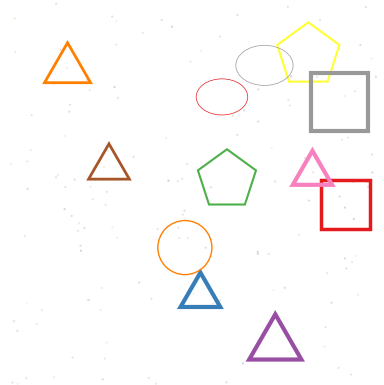[{"shape": "square", "thickness": 2.5, "radius": 0.32, "center": [0.898, 0.469]}, {"shape": "oval", "thickness": 0.5, "radius": 0.33, "center": [0.576, 0.748]}, {"shape": "triangle", "thickness": 3, "radius": 0.3, "center": [0.521, 0.232]}, {"shape": "pentagon", "thickness": 1.5, "radius": 0.4, "center": [0.59, 0.533]}, {"shape": "triangle", "thickness": 3, "radius": 0.39, "center": [0.715, 0.105]}, {"shape": "circle", "thickness": 1, "radius": 0.35, "center": [0.48, 0.357]}, {"shape": "triangle", "thickness": 2, "radius": 0.35, "center": [0.175, 0.82]}, {"shape": "pentagon", "thickness": 1.5, "radius": 0.43, "center": [0.801, 0.857]}, {"shape": "triangle", "thickness": 2, "radius": 0.31, "center": [0.283, 0.565]}, {"shape": "triangle", "thickness": 3, "radius": 0.29, "center": [0.812, 0.549]}, {"shape": "oval", "thickness": 0.5, "radius": 0.37, "center": [0.687, 0.83]}, {"shape": "square", "thickness": 3, "radius": 0.37, "center": [0.881, 0.735]}]